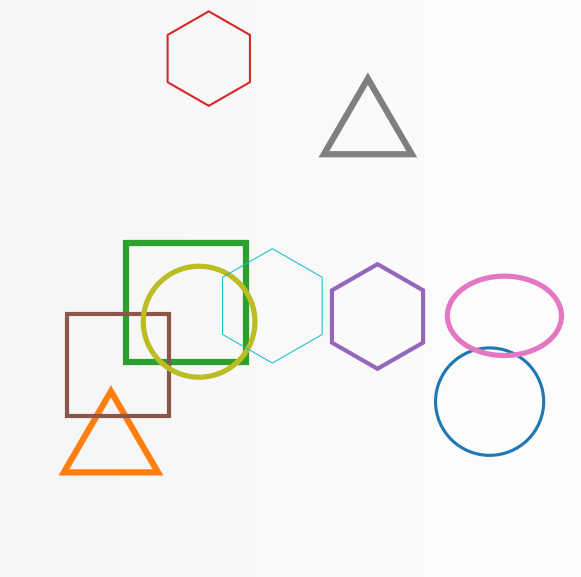[{"shape": "circle", "thickness": 1.5, "radius": 0.47, "center": [0.842, 0.304]}, {"shape": "triangle", "thickness": 3, "radius": 0.47, "center": [0.191, 0.228]}, {"shape": "square", "thickness": 3, "radius": 0.51, "center": [0.32, 0.475]}, {"shape": "hexagon", "thickness": 1, "radius": 0.41, "center": [0.359, 0.898]}, {"shape": "hexagon", "thickness": 2, "radius": 0.45, "center": [0.649, 0.451]}, {"shape": "square", "thickness": 2, "radius": 0.44, "center": [0.203, 0.367]}, {"shape": "oval", "thickness": 2.5, "radius": 0.49, "center": [0.868, 0.452]}, {"shape": "triangle", "thickness": 3, "radius": 0.44, "center": [0.633, 0.776]}, {"shape": "circle", "thickness": 2.5, "radius": 0.48, "center": [0.343, 0.442]}, {"shape": "hexagon", "thickness": 0.5, "radius": 0.5, "center": [0.469, 0.47]}]